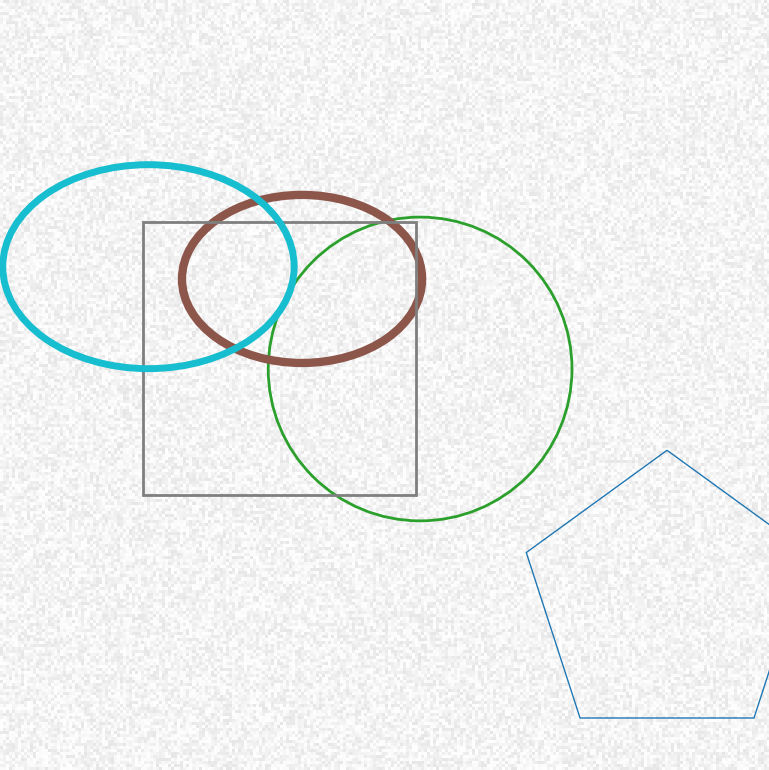[{"shape": "pentagon", "thickness": 0.5, "radius": 0.96, "center": [0.866, 0.223]}, {"shape": "circle", "thickness": 1, "radius": 0.99, "center": [0.546, 0.521]}, {"shape": "oval", "thickness": 3, "radius": 0.78, "center": [0.392, 0.638]}, {"shape": "square", "thickness": 1, "radius": 0.89, "center": [0.363, 0.535]}, {"shape": "oval", "thickness": 2.5, "radius": 0.95, "center": [0.193, 0.654]}]